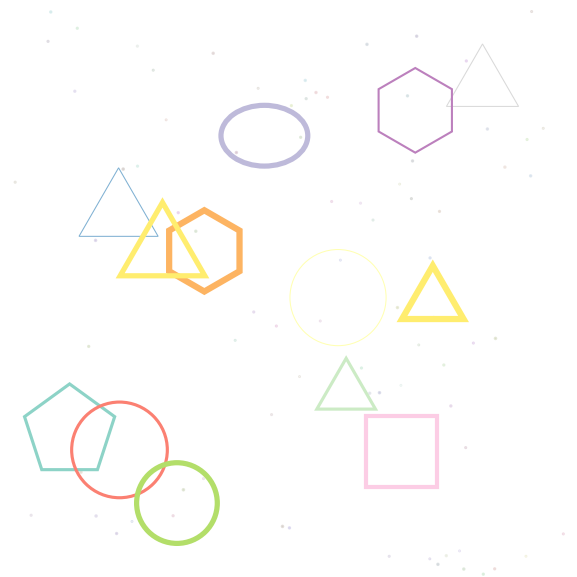[{"shape": "pentagon", "thickness": 1.5, "radius": 0.41, "center": [0.121, 0.252]}, {"shape": "circle", "thickness": 0.5, "radius": 0.42, "center": [0.585, 0.484]}, {"shape": "oval", "thickness": 2.5, "radius": 0.38, "center": [0.458, 0.764]}, {"shape": "circle", "thickness": 1.5, "radius": 0.41, "center": [0.207, 0.22]}, {"shape": "triangle", "thickness": 0.5, "radius": 0.4, "center": [0.205, 0.629]}, {"shape": "hexagon", "thickness": 3, "radius": 0.35, "center": [0.354, 0.565]}, {"shape": "circle", "thickness": 2.5, "radius": 0.35, "center": [0.306, 0.128]}, {"shape": "square", "thickness": 2, "radius": 0.31, "center": [0.695, 0.217]}, {"shape": "triangle", "thickness": 0.5, "radius": 0.36, "center": [0.836, 0.851]}, {"shape": "hexagon", "thickness": 1, "radius": 0.37, "center": [0.719, 0.808]}, {"shape": "triangle", "thickness": 1.5, "radius": 0.29, "center": [0.599, 0.32]}, {"shape": "triangle", "thickness": 2.5, "radius": 0.42, "center": [0.281, 0.564]}, {"shape": "triangle", "thickness": 3, "radius": 0.31, "center": [0.749, 0.477]}]